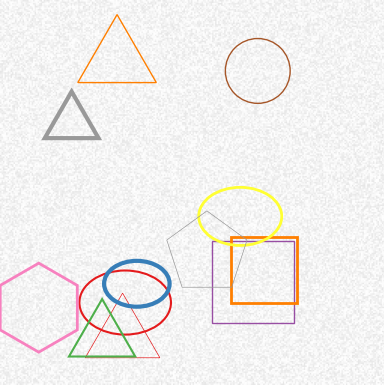[{"shape": "oval", "thickness": 1.5, "radius": 0.59, "center": [0.325, 0.214]}, {"shape": "triangle", "thickness": 0.5, "radius": 0.56, "center": [0.318, 0.127]}, {"shape": "oval", "thickness": 3, "radius": 0.43, "center": [0.355, 0.263]}, {"shape": "triangle", "thickness": 1.5, "radius": 0.5, "center": [0.265, 0.124]}, {"shape": "square", "thickness": 1, "radius": 0.53, "center": [0.658, 0.267]}, {"shape": "triangle", "thickness": 1, "radius": 0.59, "center": [0.304, 0.844]}, {"shape": "square", "thickness": 2, "radius": 0.43, "center": [0.686, 0.298]}, {"shape": "oval", "thickness": 2, "radius": 0.54, "center": [0.624, 0.438]}, {"shape": "circle", "thickness": 1, "radius": 0.42, "center": [0.669, 0.816]}, {"shape": "hexagon", "thickness": 2, "radius": 0.58, "center": [0.101, 0.201]}, {"shape": "triangle", "thickness": 3, "radius": 0.4, "center": [0.186, 0.682]}, {"shape": "pentagon", "thickness": 0.5, "radius": 0.55, "center": [0.537, 0.343]}]